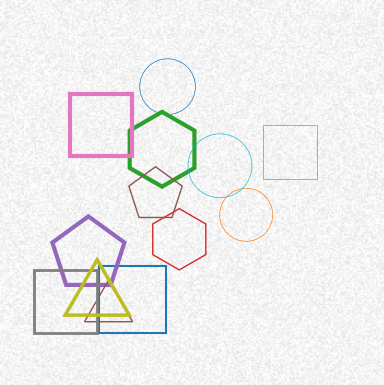[{"shape": "circle", "thickness": 0.5, "radius": 0.36, "center": [0.435, 0.775]}, {"shape": "square", "thickness": 1.5, "radius": 0.44, "center": [0.345, 0.223]}, {"shape": "circle", "thickness": 0.5, "radius": 0.34, "center": [0.639, 0.442]}, {"shape": "hexagon", "thickness": 3, "radius": 0.49, "center": [0.421, 0.612]}, {"shape": "hexagon", "thickness": 1, "radius": 0.4, "center": [0.466, 0.378]}, {"shape": "pentagon", "thickness": 3, "radius": 0.49, "center": [0.23, 0.34]}, {"shape": "pentagon", "thickness": 1, "radius": 0.36, "center": [0.404, 0.494]}, {"shape": "triangle", "thickness": 1, "radius": 0.36, "center": [0.282, 0.2]}, {"shape": "square", "thickness": 3, "radius": 0.4, "center": [0.262, 0.674]}, {"shape": "square", "thickness": 2, "radius": 0.41, "center": [0.169, 0.217]}, {"shape": "triangle", "thickness": 2.5, "radius": 0.48, "center": [0.252, 0.229]}, {"shape": "square", "thickness": 0.5, "radius": 0.36, "center": [0.753, 0.605]}, {"shape": "circle", "thickness": 0.5, "radius": 0.42, "center": [0.571, 0.569]}]